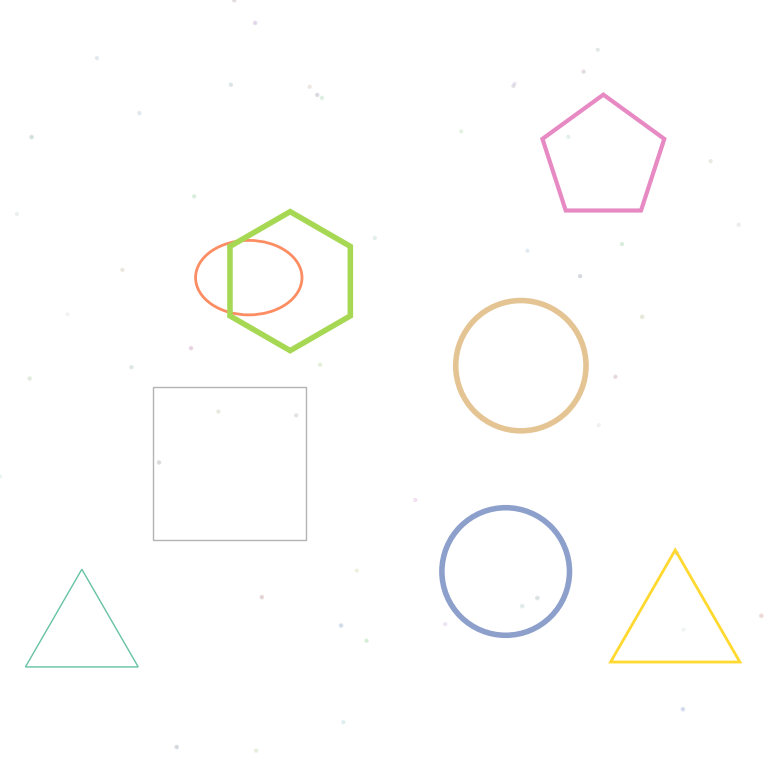[{"shape": "triangle", "thickness": 0.5, "radius": 0.42, "center": [0.106, 0.176]}, {"shape": "oval", "thickness": 1, "radius": 0.35, "center": [0.323, 0.639]}, {"shape": "circle", "thickness": 2, "radius": 0.41, "center": [0.657, 0.258]}, {"shape": "pentagon", "thickness": 1.5, "radius": 0.42, "center": [0.784, 0.794]}, {"shape": "hexagon", "thickness": 2, "radius": 0.45, "center": [0.377, 0.635]}, {"shape": "triangle", "thickness": 1, "radius": 0.48, "center": [0.877, 0.189]}, {"shape": "circle", "thickness": 2, "radius": 0.42, "center": [0.676, 0.525]}, {"shape": "square", "thickness": 0.5, "radius": 0.5, "center": [0.298, 0.398]}]